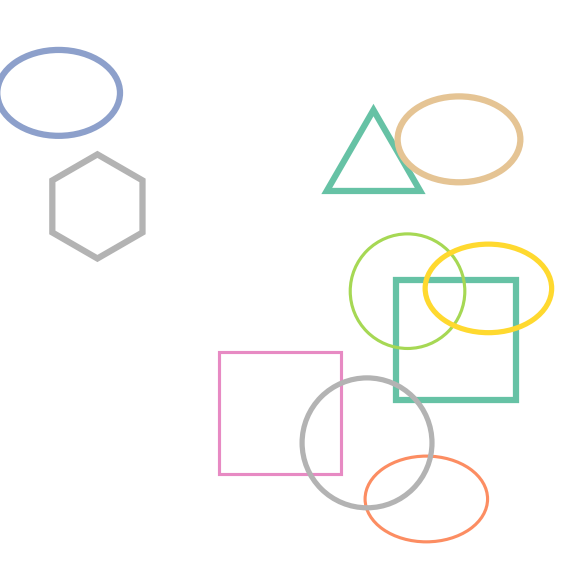[{"shape": "triangle", "thickness": 3, "radius": 0.47, "center": [0.647, 0.715]}, {"shape": "square", "thickness": 3, "radius": 0.52, "center": [0.79, 0.41]}, {"shape": "oval", "thickness": 1.5, "radius": 0.53, "center": [0.738, 0.135]}, {"shape": "oval", "thickness": 3, "radius": 0.53, "center": [0.102, 0.838]}, {"shape": "square", "thickness": 1.5, "radius": 0.53, "center": [0.485, 0.284]}, {"shape": "circle", "thickness": 1.5, "radius": 0.5, "center": [0.706, 0.495]}, {"shape": "oval", "thickness": 2.5, "radius": 0.55, "center": [0.846, 0.5]}, {"shape": "oval", "thickness": 3, "radius": 0.53, "center": [0.795, 0.758]}, {"shape": "hexagon", "thickness": 3, "radius": 0.45, "center": [0.169, 0.642]}, {"shape": "circle", "thickness": 2.5, "radius": 0.56, "center": [0.636, 0.232]}]